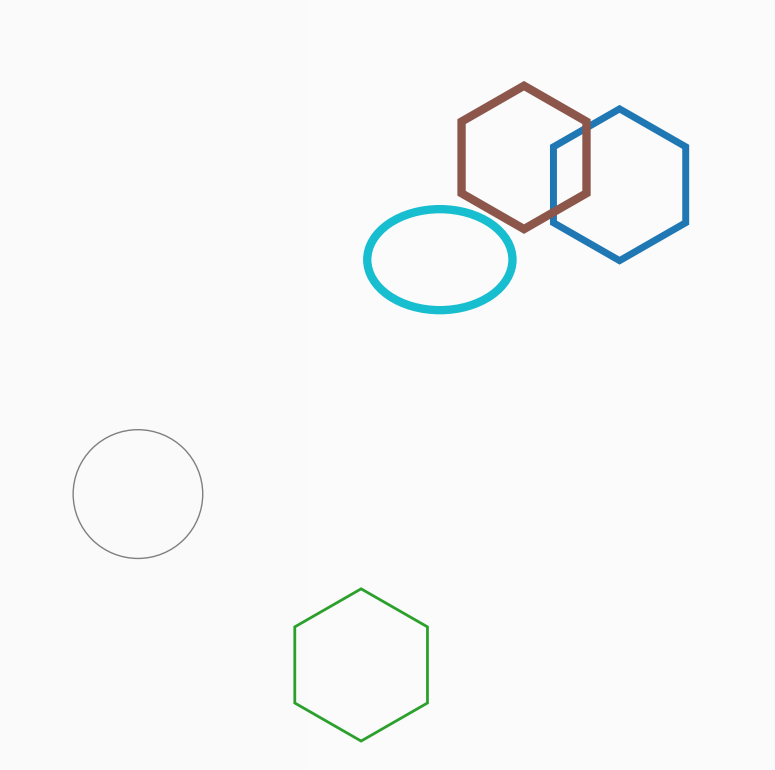[{"shape": "hexagon", "thickness": 2.5, "radius": 0.49, "center": [0.799, 0.76]}, {"shape": "hexagon", "thickness": 1, "radius": 0.49, "center": [0.466, 0.136]}, {"shape": "hexagon", "thickness": 3, "radius": 0.47, "center": [0.676, 0.796]}, {"shape": "circle", "thickness": 0.5, "radius": 0.42, "center": [0.178, 0.358]}, {"shape": "oval", "thickness": 3, "radius": 0.47, "center": [0.568, 0.663]}]